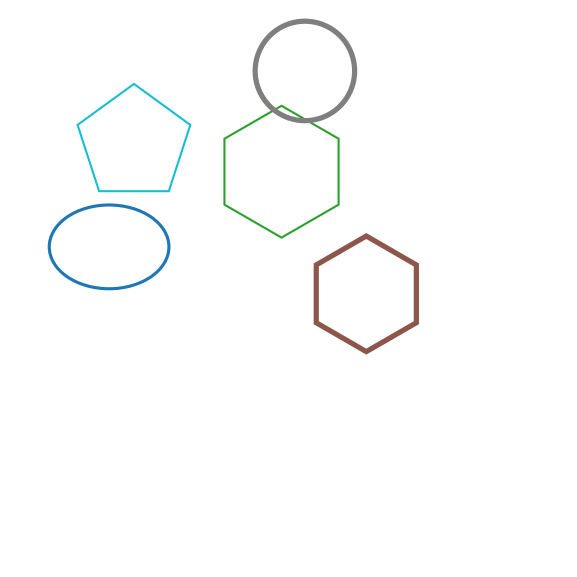[{"shape": "oval", "thickness": 1.5, "radius": 0.52, "center": [0.189, 0.572]}, {"shape": "hexagon", "thickness": 1, "radius": 0.57, "center": [0.487, 0.702]}, {"shape": "hexagon", "thickness": 2.5, "radius": 0.5, "center": [0.634, 0.49]}, {"shape": "circle", "thickness": 2.5, "radius": 0.43, "center": [0.528, 0.876]}, {"shape": "pentagon", "thickness": 1, "radius": 0.51, "center": [0.232, 0.751]}]